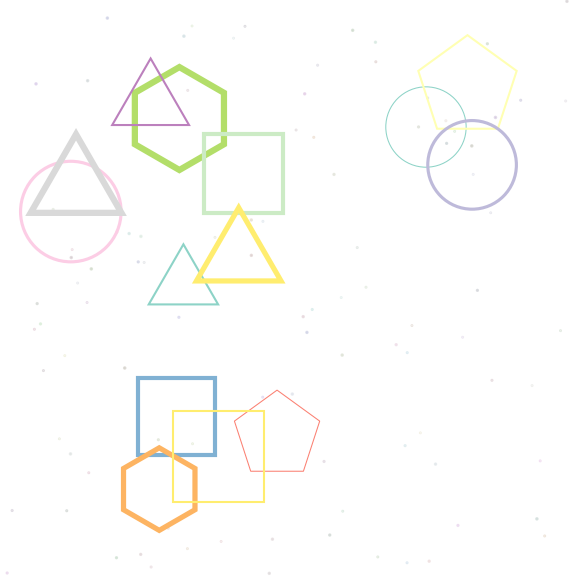[{"shape": "circle", "thickness": 0.5, "radius": 0.35, "center": [0.738, 0.779]}, {"shape": "triangle", "thickness": 1, "radius": 0.35, "center": [0.318, 0.507]}, {"shape": "pentagon", "thickness": 1, "radius": 0.45, "center": [0.81, 0.849]}, {"shape": "circle", "thickness": 1.5, "radius": 0.38, "center": [0.817, 0.714]}, {"shape": "pentagon", "thickness": 0.5, "radius": 0.39, "center": [0.48, 0.246]}, {"shape": "square", "thickness": 2, "radius": 0.33, "center": [0.306, 0.278]}, {"shape": "hexagon", "thickness": 2.5, "radius": 0.36, "center": [0.276, 0.152]}, {"shape": "hexagon", "thickness": 3, "radius": 0.45, "center": [0.311, 0.794]}, {"shape": "circle", "thickness": 1.5, "radius": 0.44, "center": [0.123, 0.633]}, {"shape": "triangle", "thickness": 3, "radius": 0.45, "center": [0.132, 0.676]}, {"shape": "triangle", "thickness": 1, "radius": 0.38, "center": [0.261, 0.821]}, {"shape": "square", "thickness": 2, "radius": 0.34, "center": [0.421, 0.699]}, {"shape": "square", "thickness": 1, "radius": 0.4, "center": [0.379, 0.209]}, {"shape": "triangle", "thickness": 2.5, "radius": 0.42, "center": [0.413, 0.555]}]